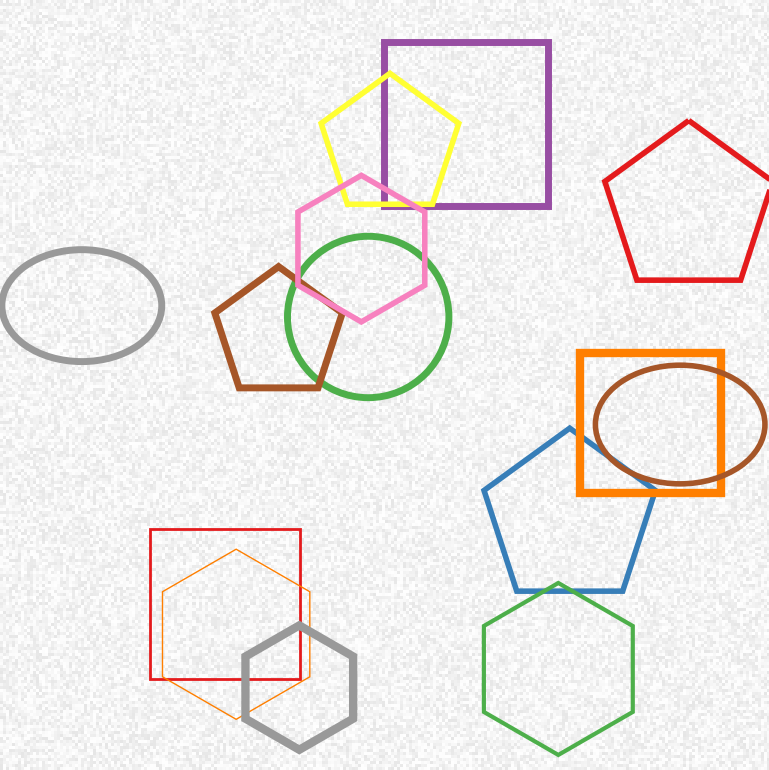[{"shape": "pentagon", "thickness": 2, "radius": 0.57, "center": [0.895, 0.729]}, {"shape": "square", "thickness": 1, "radius": 0.49, "center": [0.292, 0.215]}, {"shape": "pentagon", "thickness": 2, "radius": 0.59, "center": [0.74, 0.327]}, {"shape": "hexagon", "thickness": 1.5, "radius": 0.56, "center": [0.725, 0.131]}, {"shape": "circle", "thickness": 2.5, "radius": 0.52, "center": [0.478, 0.588]}, {"shape": "square", "thickness": 2.5, "radius": 0.53, "center": [0.605, 0.839]}, {"shape": "hexagon", "thickness": 0.5, "radius": 0.55, "center": [0.307, 0.176]}, {"shape": "square", "thickness": 3, "radius": 0.46, "center": [0.845, 0.451]}, {"shape": "pentagon", "thickness": 2, "radius": 0.47, "center": [0.506, 0.811]}, {"shape": "oval", "thickness": 2, "radius": 0.55, "center": [0.883, 0.449]}, {"shape": "pentagon", "thickness": 2.5, "radius": 0.44, "center": [0.362, 0.567]}, {"shape": "hexagon", "thickness": 2, "radius": 0.48, "center": [0.469, 0.677]}, {"shape": "hexagon", "thickness": 3, "radius": 0.4, "center": [0.389, 0.107]}, {"shape": "oval", "thickness": 2.5, "radius": 0.52, "center": [0.106, 0.603]}]